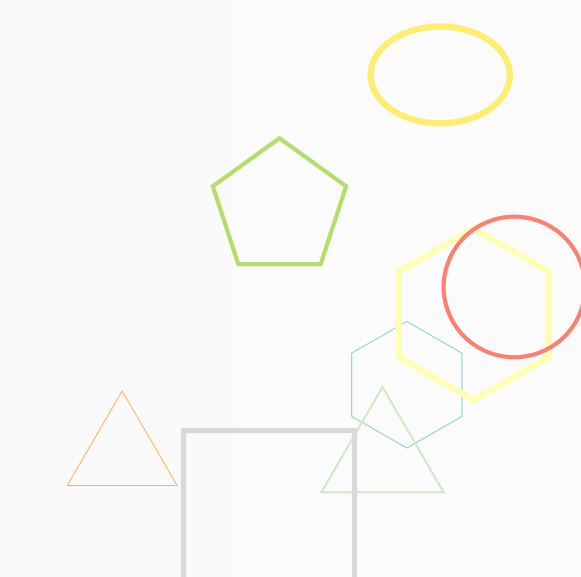[{"shape": "hexagon", "thickness": 0.5, "radius": 0.55, "center": [0.7, 0.333]}, {"shape": "hexagon", "thickness": 3, "radius": 0.74, "center": [0.815, 0.455]}, {"shape": "circle", "thickness": 2, "radius": 0.61, "center": [0.885, 0.502]}, {"shape": "triangle", "thickness": 0.5, "radius": 0.55, "center": [0.21, 0.213]}, {"shape": "pentagon", "thickness": 2, "radius": 0.6, "center": [0.481, 0.639]}, {"shape": "square", "thickness": 2.5, "radius": 0.73, "center": [0.462, 0.107]}, {"shape": "triangle", "thickness": 1, "radius": 0.61, "center": [0.658, 0.208]}, {"shape": "oval", "thickness": 3, "radius": 0.6, "center": [0.757, 0.869]}]